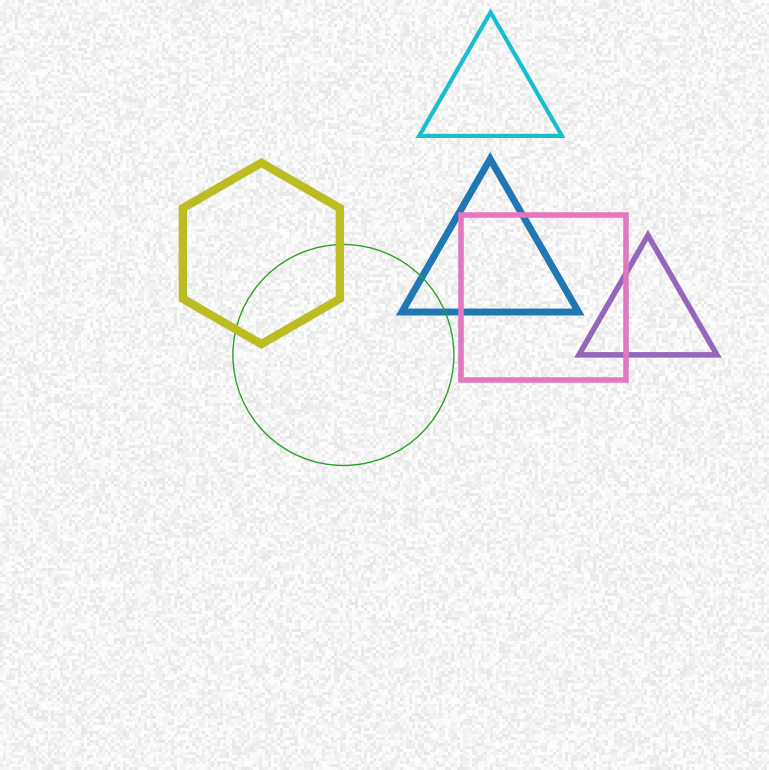[{"shape": "triangle", "thickness": 2.5, "radius": 0.66, "center": [0.637, 0.661]}, {"shape": "circle", "thickness": 0.5, "radius": 0.72, "center": [0.446, 0.539]}, {"shape": "triangle", "thickness": 2, "radius": 0.52, "center": [0.841, 0.591]}, {"shape": "square", "thickness": 2, "radius": 0.54, "center": [0.706, 0.614]}, {"shape": "hexagon", "thickness": 3, "radius": 0.59, "center": [0.339, 0.671]}, {"shape": "triangle", "thickness": 1.5, "radius": 0.54, "center": [0.637, 0.877]}]